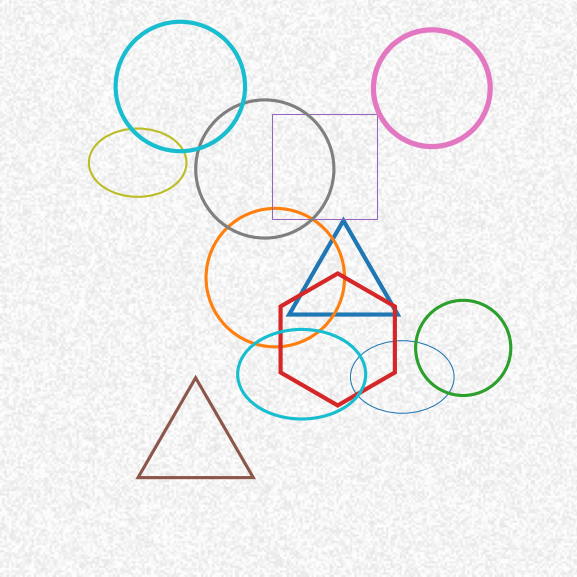[{"shape": "triangle", "thickness": 2, "radius": 0.54, "center": [0.595, 0.509]}, {"shape": "oval", "thickness": 0.5, "radius": 0.45, "center": [0.697, 0.346]}, {"shape": "circle", "thickness": 1.5, "radius": 0.6, "center": [0.477, 0.518]}, {"shape": "circle", "thickness": 1.5, "radius": 0.41, "center": [0.802, 0.397]}, {"shape": "hexagon", "thickness": 2, "radius": 0.57, "center": [0.585, 0.411]}, {"shape": "square", "thickness": 0.5, "radius": 0.45, "center": [0.561, 0.711]}, {"shape": "triangle", "thickness": 1.5, "radius": 0.58, "center": [0.339, 0.23]}, {"shape": "circle", "thickness": 2.5, "radius": 0.51, "center": [0.748, 0.846]}, {"shape": "circle", "thickness": 1.5, "radius": 0.6, "center": [0.459, 0.707]}, {"shape": "oval", "thickness": 1, "radius": 0.42, "center": [0.238, 0.717]}, {"shape": "circle", "thickness": 2, "radius": 0.56, "center": [0.312, 0.849]}, {"shape": "oval", "thickness": 1.5, "radius": 0.55, "center": [0.522, 0.351]}]